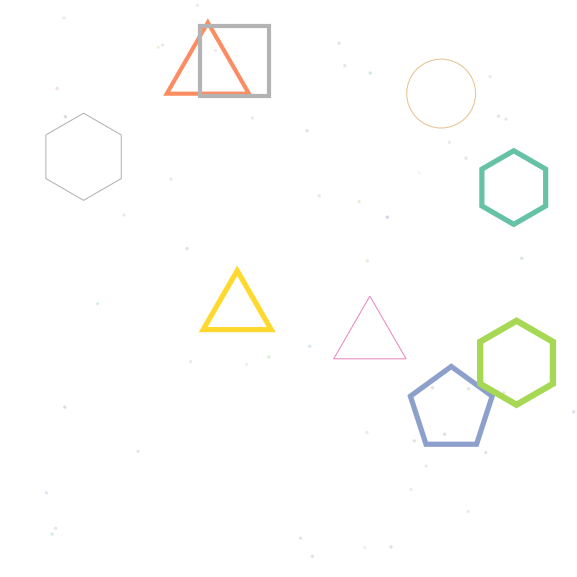[{"shape": "hexagon", "thickness": 2.5, "radius": 0.32, "center": [0.89, 0.674]}, {"shape": "triangle", "thickness": 2, "radius": 0.41, "center": [0.36, 0.878]}, {"shape": "pentagon", "thickness": 2.5, "radius": 0.37, "center": [0.781, 0.29]}, {"shape": "triangle", "thickness": 0.5, "radius": 0.36, "center": [0.64, 0.414]}, {"shape": "hexagon", "thickness": 3, "radius": 0.36, "center": [0.894, 0.371]}, {"shape": "triangle", "thickness": 2.5, "radius": 0.34, "center": [0.411, 0.462]}, {"shape": "circle", "thickness": 0.5, "radius": 0.3, "center": [0.764, 0.837]}, {"shape": "hexagon", "thickness": 0.5, "radius": 0.38, "center": [0.145, 0.728]}, {"shape": "square", "thickness": 2, "radius": 0.3, "center": [0.407, 0.893]}]